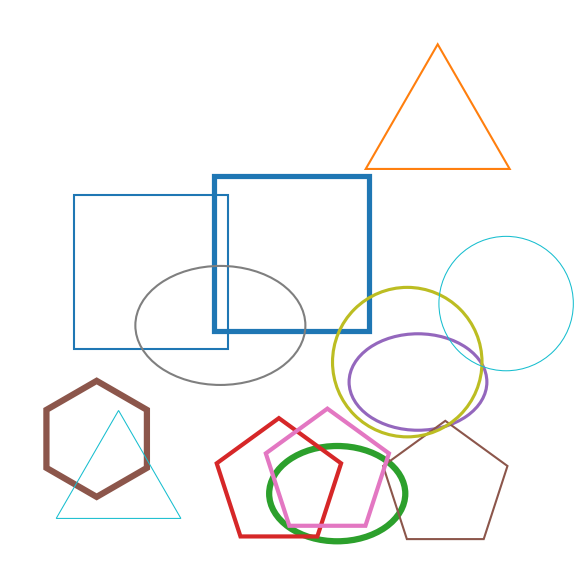[{"shape": "square", "thickness": 1, "radius": 0.67, "center": [0.261, 0.528]}, {"shape": "square", "thickness": 2.5, "radius": 0.67, "center": [0.505, 0.56]}, {"shape": "triangle", "thickness": 1, "radius": 0.72, "center": [0.758, 0.779]}, {"shape": "oval", "thickness": 3, "radius": 0.59, "center": [0.584, 0.144]}, {"shape": "pentagon", "thickness": 2, "radius": 0.57, "center": [0.483, 0.162]}, {"shape": "oval", "thickness": 1.5, "radius": 0.6, "center": [0.724, 0.338]}, {"shape": "pentagon", "thickness": 1, "radius": 0.57, "center": [0.771, 0.157]}, {"shape": "hexagon", "thickness": 3, "radius": 0.5, "center": [0.167, 0.239]}, {"shape": "pentagon", "thickness": 2, "radius": 0.56, "center": [0.567, 0.179]}, {"shape": "oval", "thickness": 1, "radius": 0.74, "center": [0.382, 0.436]}, {"shape": "circle", "thickness": 1.5, "radius": 0.65, "center": [0.705, 0.372]}, {"shape": "triangle", "thickness": 0.5, "radius": 0.62, "center": [0.205, 0.164]}, {"shape": "circle", "thickness": 0.5, "radius": 0.58, "center": [0.876, 0.473]}]